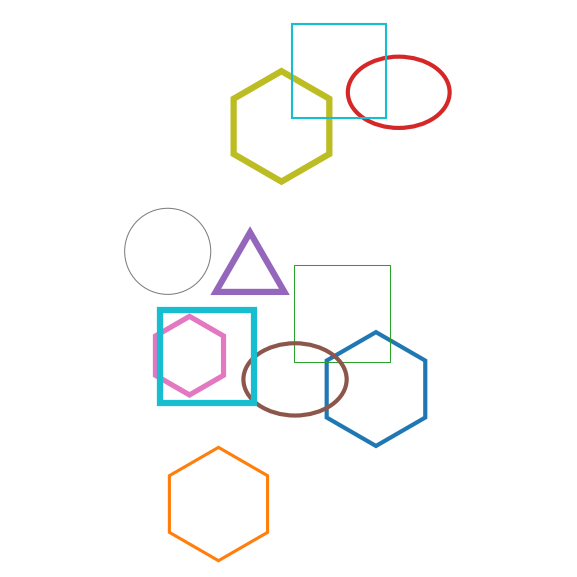[{"shape": "hexagon", "thickness": 2, "radius": 0.49, "center": [0.651, 0.325]}, {"shape": "hexagon", "thickness": 1.5, "radius": 0.49, "center": [0.378, 0.126]}, {"shape": "square", "thickness": 0.5, "radius": 0.42, "center": [0.592, 0.456]}, {"shape": "oval", "thickness": 2, "radius": 0.44, "center": [0.69, 0.839]}, {"shape": "triangle", "thickness": 3, "radius": 0.34, "center": [0.433, 0.528]}, {"shape": "oval", "thickness": 2, "radius": 0.45, "center": [0.511, 0.342]}, {"shape": "hexagon", "thickness": 2.5, "radius": 0.34, "center": [0.328, 0.383]}, {"shape": "circle", "thickness": 0.5, "radius": 0.37, "center": [0.29, 0.564]}, {"shape": "hexagon", "thickness": 3, "radius": 0.48, "center": [0.487, 0.78]}, {"shape": "square", "thickness": 1, "radius": 0.41, "center": [0.587, 0.876]}, {"shape": "square", "thickness": 3, "radius": 0.41, "center": [0.359, 0.382]}]